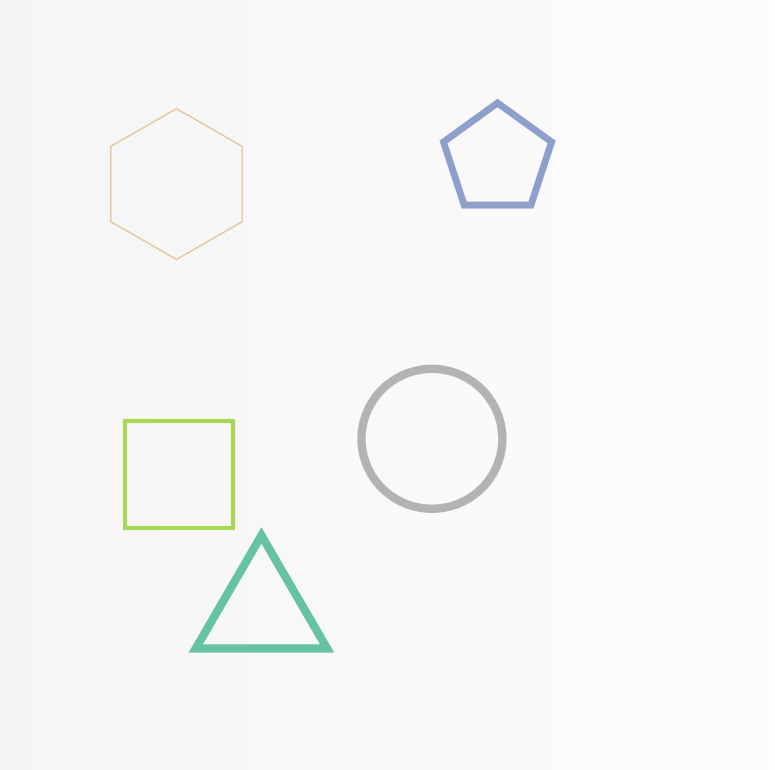[{"shape": "triangle", "thickness": 3, "radius": 0.49, "center": [0.337, 0.207]}, {"shape": "pentagon", "thickness": 2.5, "radius": 0.37, "center": [0.642, 0.793]}, {"shape": "square", "thickness": 1.5, "radius": 0.35, "center": [0.231, 0.384]}, {"shape": "hexagon", "thickness": 0.5, "radius": 0.49, "center": [0.228, 0.761]}, {"shape": "circle", "thickness": 3, "radius": 0.45, "center": [0.557, 0.43]}]